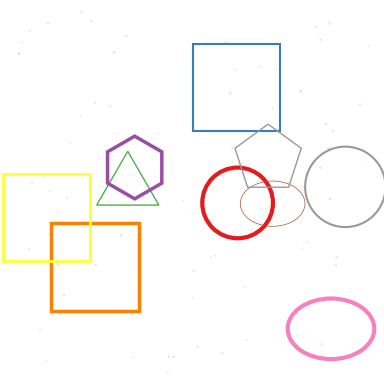[{"shape": "circle", "thickness": 3, "radius": 0.46, "center": [0.617, 0.473]}, {"shape": "square", "thickness": 1.5, "radius": 0.56, "center": [0.614, 0.773]}, {"shape": "triangle", "thickness": 1, "radius": 0.47, "center": [0.332, 0.514]}, {"shape": "hexagon", "thickness": 2.5, "radius": 0.41, "center": [0.35, 0.565]}, {"shape": "square", "thickness": 2.5, "radius": 0.57, "center": [0.247, 0.307]}, {"shape": "square", "thickness": 2, "radius": 0.56, "center": [0.12, 0.436]}, {"shape": "oval", "thickness": 0.5, "radius": 0.42, "center": [0.708, 0.471]}, {"shape": "oval", "thickness": 3, "radius": 0.56, "center": [0.86, 0.146]}, {"shape": "circle", "thickness": 1.5, "radius": 0.52, "center": [0.897, 0.515]}, {"shape": "pentagon", "thickness": 1, "radius": 0.45, "center": [0.696, 0.587]}]